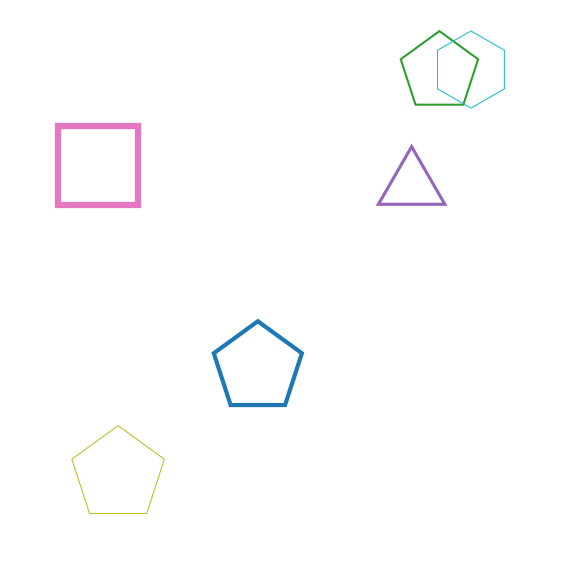[{"shape": "pentagon", "thickness": 2, "radius": 0.4, "center": [0.446, 0.363]}, {"shape": "pentagon", "thickness": 1, "radius": 0.35, "center": [0.761, 0.875]}, {"shape": "triangle", "thickness": 1.5, "radius": 0.33, "center": [0.713, 0.679]}, {"shape": "square", "thickness": 3, "radius": 0.34, "center": [0.17, 0.713]}, {"shape": "pentagon", "thickness": 0.5, "radius": 0.42, "center": [0.205, 0.178]}, {"shape": "hexagon", "thickness": 0.5, "radius": 0.33, "center": [0.815, 0.879]}]